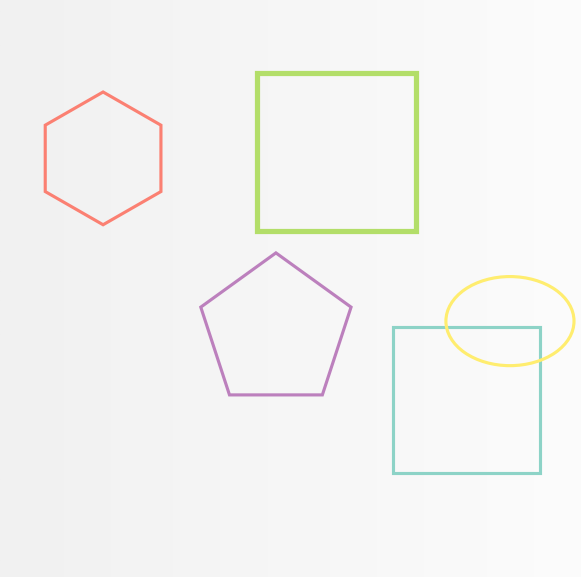[{"shape": "square", "thickness": 1.5, "radius": 0.63, "center": [0.803, 0.307]}, {"shape": "hexagon", "thickness": 1.5, "radius": 0.57, "center": [0.177, 0.725]}, {"shape": "square", "thickness": 2.5, "radius": 0.68, "center": [0.58, 0.736]}, {"shape": "pentagon", "thickness": 1.5, "radius": 0.68, "center": [0.475, 0.425]}, {"shape": "oval", "thickness": 1.5, "radius": 0.55, "center": [0.877, 0.443]}]